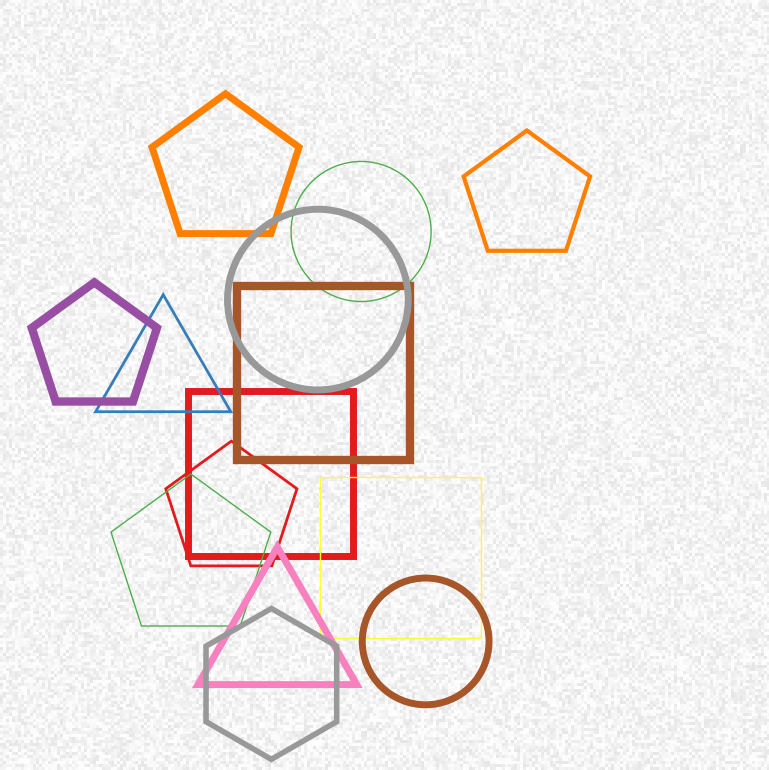[{"shape": "square", "thickness": 2.5, "radius": 0.53, "center": [0.351, 0.385]}, {"shape": "pentagon", "thickness": 1, "radius": 0.45, "center": [0.3, 0.338]}, {"shape": "triangle", "thickness": 1, "radius": 0.51, "center": [0.212, 0.516]}, {"shape": "pentagon", "thickness": 0.5, "radius": 0.55, "center": [0.248, 0.275]}, {"shape": "circle", "thickness": 0.5, "radius": 0.45, "center": [0.469, 0.699]}, {"shape": "pentagon", "thickness": 3, "radius": 0.43, "center": [0.123, 0.548]}, {"shape": "pentagon", "thickness": 2.5, "radius": 0.5, "center": [0.293, 0.778]}, {"shape": "pentagon", "thickness": 1.5, "radius": 0.43, "center": [0.684, 0.744]}, {"shape": "square", "thickness": 0.5, "radius": 0.52, "center": [0.52, 0.276]}, {"shape": "square", "thickness": 3, "radius": 0.56, "center": [0.42, 0.516]}, {"shape": "circle", "thickness": 2.5, "radius": 0.41, "center": [0.553, 0.167]}, {"shape": "triangle", "thickness": 2.5, "radius": 0.6, "center": [0.36, 0.17]}, {"shape": "hexagon", "thickness": 2, "radius": 0.49, "center": [0.352, 0.112]}, {"shape": "circle", "thickness": 2.5, "radius": 0.59, "center": [0.413, 0.611]}]